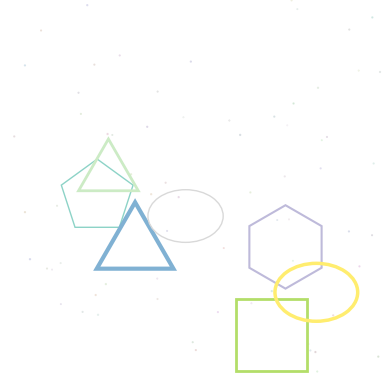[{"shape": "pentagon", "thickness": 1, "radius": 0.49, "center": [0.252, 0.489]}, {"shape": "hexagon", "thickness": 1.5, "radius": 0.54, "center": [0.742, 0.359]}, {"shape": "triangle", "thickness": 3, "radius": 0.57, "center": [0.351, 0.36]}, {"shape": "square", "thickness": 2, "radius": 0.46, "center": [0.705, 0.13]}, {"shape": "oval", "thickness": 1, "radius": 0.49, "center": [0.482, 0.439]}, {"shape": "triangle", "thickness": 2, "radius": 0.45, "center": [0.282, 0.549]}, {"shape": "oval", "thickness": 2.5, "radius": 0.54, "center": [0.822, 0.241]}]